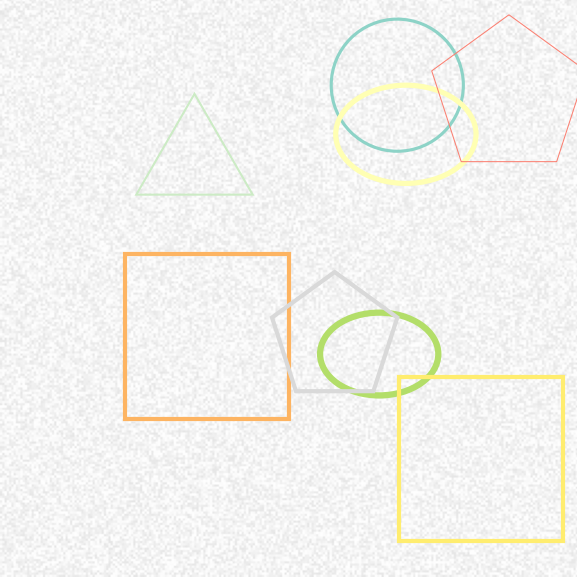[{"shape": "circle", "thickness": 1.5, "radius": 0.57, "center": [0.688, 0.852]}, {"shape": "oval", "thickness": 2.5, "radius": 0.61, "center": [0.703, 0.767]}, {"shape": "pentagon", "thickness": 0.5, "radius": 0.7, "center": [0.881, 0.833]}, {"shape": "square", "thickness": 2, "radius": 0.71, "center": [0.358, 0.417]}, {"shape": "oval", "thickness": 3, "radius": 0.51, "center": [0.657, 0.386]}, {"shape": "pentagon", "thickness": 2, "radius": 0.57, "center": [0.58, 0.414]}, {"shape": "triangle", "thickness": 1, "radius": 0.58, "center": [0.337, 0.72]}, {"shape": "square", "thickness": 2, "radius": 0.71, "center": [0.832, 0.204]}]